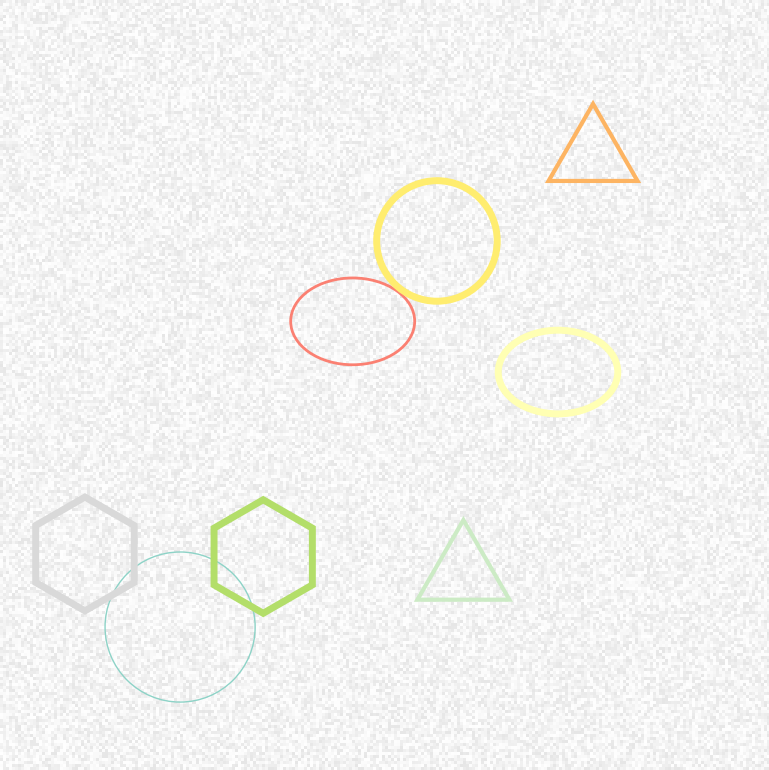[{"shape": "circle", "thickness": 0.5, "radius": 0.49, "center": [0.234, 0.186]}, {"shape": "oval", "thickness": 2.5, "radius": 0.39, "center": [0.725, 0.517]}, {"shape": "oval", "thickness": 1, "radius": 0.4, "center": [0.458, 0.583]}, {"shape": "triangle", "thickness": 1.5, "radius": 0.33, "center": [0.77, 0.798]}, {"shape": "hexagon", "thickness": 2.5, "radius": 0.37, "center": [0.342, 0.277]}, {"shape": "hexagon", "thickness": 2.5, "radius": 0.37, "center": [0.11, 0.281]}, {"shape": "triangle", "thickness": 1.5, "radius": 0.34, "center": [0.602, 0.256]}, {"shape": "circle", "thickness": 2.5, "radius": 0.39, "center": [0.567, 0.687]}]